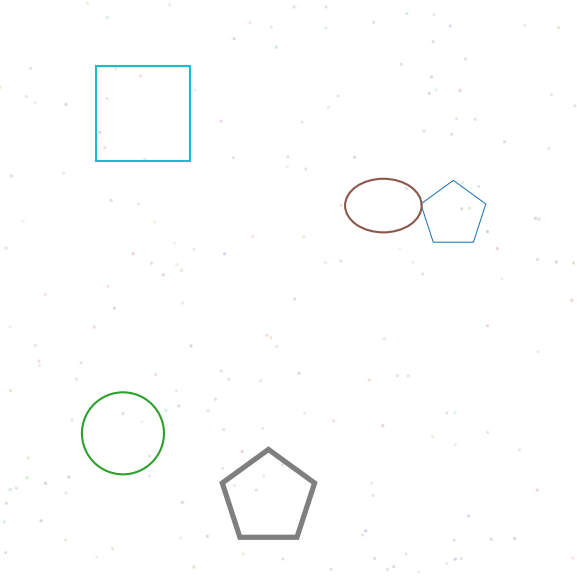[{"shape": "pentagon", "thickness": 0.5, "radius": 0.3, "center": [0.785, 0.628]}, {"shape": "circle", "thickness": 1, "radius": 0.36, "center": [0.213, 0.249]}, {"shape": "oval", "thickness": 1, "radius": 0.33, "center": [0.664, 0.643]}, {"shape": "pentagon", "thickness": 2.5, "radius": 0.42, "center": [0.465, 0.137]}, {"shape": "square", "thickness": 1, "radius": 0.41, "center": [0.248, 0.803]}]